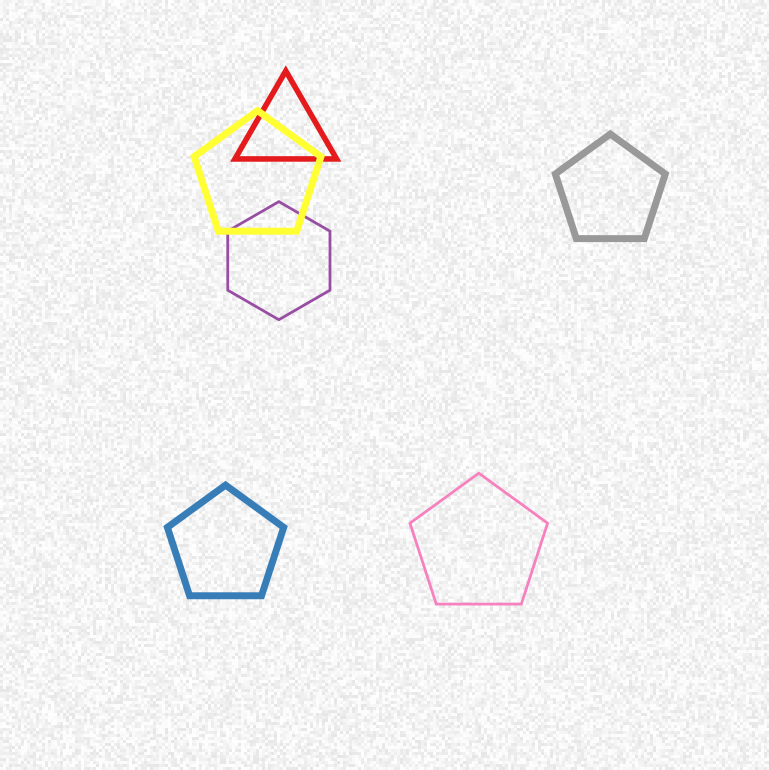[{"shape": "triangle", "thickness": 2, "radius": 0.38, "center": [0.371, 0.832]}, {"shape": "pentagon", "thickness": 2.5, "radius": 0.4, "center": [0.293, 0.291]}, {"shape": "hexagon", "thickness": 1, "radius": 0.38, "center": [0.362, 0.661]}, {"shape": "pentagon", "thickness": 2.5, "radius": 0.43, "center": [0.335, 0.77]}, {"shape": "pentagon", "thickness": 1, "radius": 0.47, "center": [0.622, 0.292]}, {"shape": "pentagon", "thickness": 2.5, "radius": 0.38, "center": [0.793, 0.751]}]